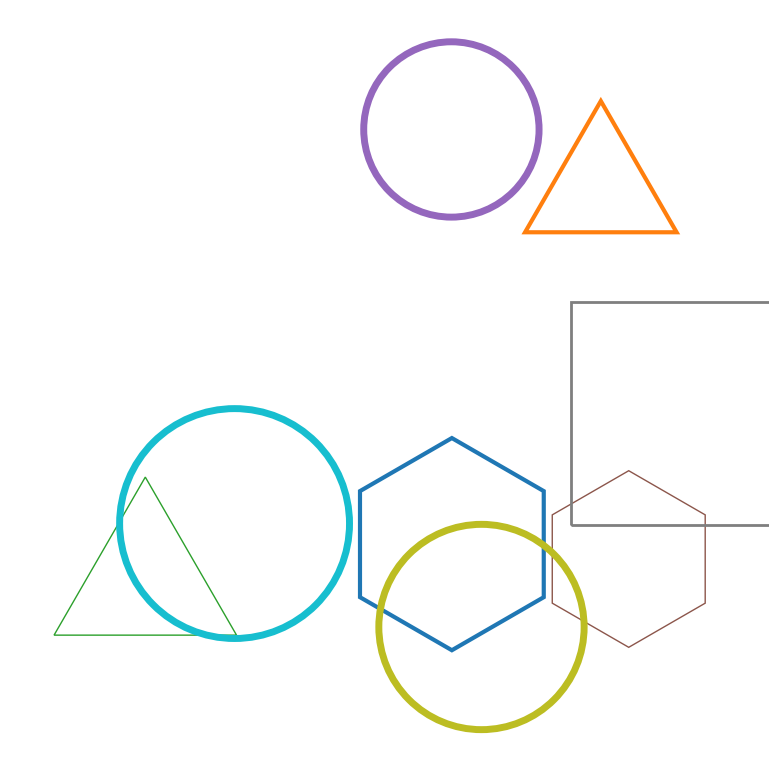[{"shape": "hexagon", "thickness": 1.5, "radius": 0.69, "center": [0.587, 0.293]}, {"shape": "triangle", "thickness": 1.5, "radius": 0.57, "center": [0.78, 0.755]}, {"shape": "triangle", "thickness": 0.5, "radius": 0.68, "center": [0.189, 0.244]}, {"shape": "circle", "thickness": 2.5, "radius": 0.57, "center": [0.586, 0.832]}, {"shape": "hexagon", "thickness": 0.5, "radius": 0.57, "center": [0.817, 0.274]}, {"shape": "square", "thickness": 1, "radius": 0.72, "center": [0.886, 0.463]}, {"shape": "circle", "thickness": 2.5, "radius": 0.67, "center": [0.625, 0.186]}, {"shape": "circle", "thickness": 2.5, "radius": 0.75, "center": [0.305, 0.32]}]